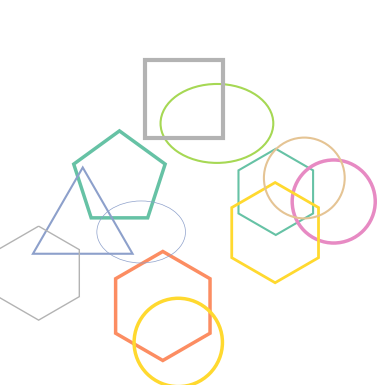[{"shape": "pentagon", "thickness": 2.5, "radius": 0.62, "center": [0.31, 0.535]}, {"shape": "hexagon", "thickness": 1.5, "radius": 0.56, "center": [0.716, 0.502]}, {"shape": "hexagon", "thickness": 2.5, "radius": 0.71, "center": [0.423, 0.205]}, {"shape": "triangle", "thickness": 1.5, "radius": 0.75, "center": [0.215, 0.416]}, {"shape": "oval", "thickness": 0.5, "radius": 0.58, "center": [0.367, 0.397]}, {"shape": "circle", "thickness": 2.5, "radius": 0.54, "center": [0.867, 0.477]}, {"shape": "oval", "thickness": 1.5, "radius": 0.73, "center": [0.563, 0.679]}, {"shape": "hexagon", "thickness": 2, "radius": 0.65, "center": [0.715, 0.396]}, {"shape": "circle", "thickness": 2.5, "radius": 0.57, "center": [0.463, 0.111]}, {"shape": "circle", "thickness": 1.5, "radius": 0.52, "center": [0.79, 0.538]}, {"shape": "square", "thickness": 3, "radius": 0.51, "center": [0.479, 0.744]}, {"shape": "hexagon", "thickness": 1, "radius": 0.61, "center": [0.1, 0.291]}]